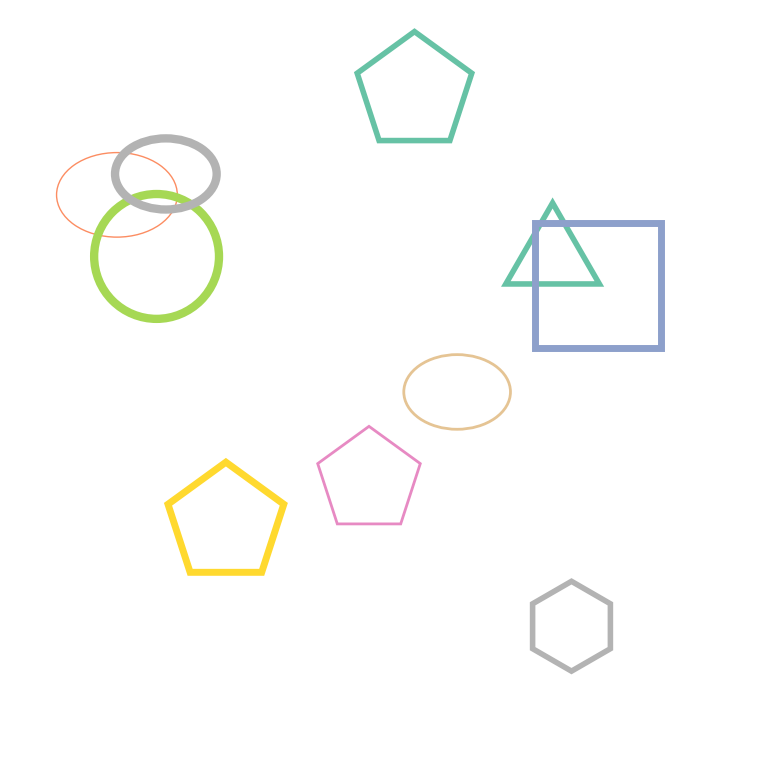[{"shape": "pentagon", "thickness": 2, "radius": 0.39, "center": [0.538, 0.881]}, {"shape": "triangle", "thickness": 2, "radius": 0.35, "center": [0.718, 0.666]}, {"shape": "oval", "thickness": 0.5, "radius": 0.39, "center": [0.152, 0.747]}, {"shape": "square", "thickness": 2.5, "radius": 0.41, "center": [0.776, 0.629]}, {"shape": "pentagon", "thickness": 1, "radius": 0.35, "center": [0.479, 0.376]}, {"shape": "circle", "thickness": 3, "radius": 0.41, "center": [0.203, 0.667]}, {"shape": "pentagon", "thickness": 2.5, "radius": 0.4, "center": [0.293, 0.321]}, {"shape": "oval", "thickness": 1, "radius": 0.35, "center": [0.594, 0.491]}, {"shape": "hexagon", "thickness": 2, "radius": 0.29, "center": [0.742, 0.187]}, {"shape": "oval", "thickness": 3, "radius": 0.33, "center": [0.215, 0.774]}]